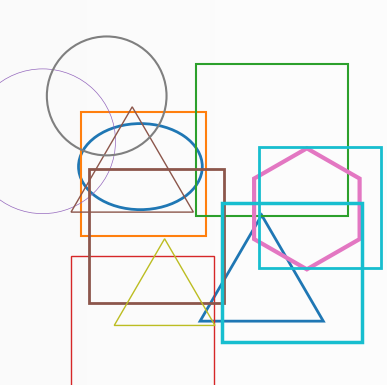[{"shape": "oval", "thickness": 2, "radius": 0.8, "center": [0.362, 0.567]}, {"shape": "triangle", "thickness": 2, "radius": 0.92, "center": [0.675, 0.258]}, {"shape": "square", "thickness": 1.5, "radius": 0.81, "center": [0.37, 0.548]}, {"shape": "square", "thickness": 1.5, "radius": 0.98, "center": [0.702, 0.637]}, {"shape": "square", "thickness": 1, "radius": 0.93, "center": [0.367, 0.149]}, {"shape": "circle", "thickness": 0.5, "radius": 0.94, "center": [0.11, 0.633]}, {"shape": "triangle", "thickness": 1, "radius": 0.91, "center": [0.341, 0.54]}, {"shape": "square", "thickness": 2, "radius": 0.87, "center": [0.404, 0.387]}, {"shape": "hexagon", "thickness": 3, "radius": 0.79, "center": [0.792, 0.458]}, {"shape": "circle", "thickness": 1.5, "radius": 0.77, "center": [0.275, 0.751]}, {"shape": "triangle", "thickness": 1, "radius": 0.75, "center": [0.425, 0.23]}, {"shape": "square", "thickness": 2.5, "radius": 0.9, "center": [0.753, 0.292]}, {"shape": "square", "thickness": 2, "radius": 0.78, "center": [0.827, 0.46]}]